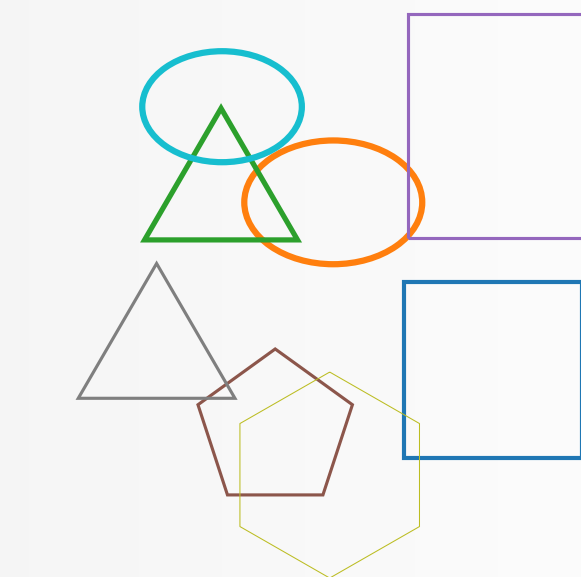[{"shape": "square", "thickness": 2, "radius": 0.76, "center": [0.849, 0.359]}, {"shape": "oval", "thickness": 3, "radius": 0.77, "center": [0.573, 0.649]}, {"shape": "triangle", "thickness": 2.5, "radius": 0.76, "center": [0.38, 0.66]}, {"shape": "square", "thickness": 1.5, "radius": 0.97, "center": [0.895, 0.781]}, {"shape": "pentagon", "thickness": 1.5, "radius": 0.7, "center": [0.473, 0.255]}, {"shape": "triangle", "thickness": 1.5, "radius": 0.78, "center": [0.269, 0.387]}, {"shape": "hexagon", "thickness": 0.5, "radius": 0.89, "center": [0.567, 0.177]}, {"shape": "oval", "thickness": 3, "radius": 0.69, "center": [0.382, 0.814]}]